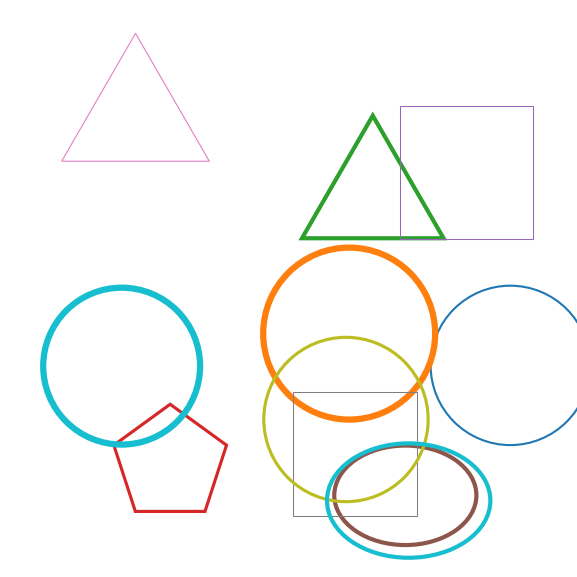[{"shape": "circle", "thickness": 1, "radius": 0.69, "center": [0.884, 0.366]}, {"shape": "circle", "thickness": 3, "radius": 0.74, "center": [0.605, 0.422]}, {"shape": "triangle", "thickness": 2, "radius": 0.71, "center": [0.645, 0.657]}, {"shape": "pentagon", "thickness": 1.5, "radius": 0.51, "center": [0.295, 0.197]}, {"shape": "square", "thickness": 0.5, "radius": 0.57, "center": [0.808, 0.7]}, {"shape": "oval", "thickness": 2, "radius": 0.62, "center": [0.702, 0.141]}, {"shape": "triangle", "thickness": 0.5, "radius": 0.74, "center": [0.235, 0.794]}, {"shape": "square", "thickness": 0.5, "radius": 0.54, "center": [0.615, 0.213]}, {"shape": "circle", "thickness": 1.5, "radius": 0.71, "center": [0.599, 0.273]}, {"shape": "oval", "thickness": 2, "radius": 0.71, "center": [0.708, 0.132]}, {"shape": "circle", "thickness": 3, "radius": 0.68, "center": [0.211, 0.365]}]